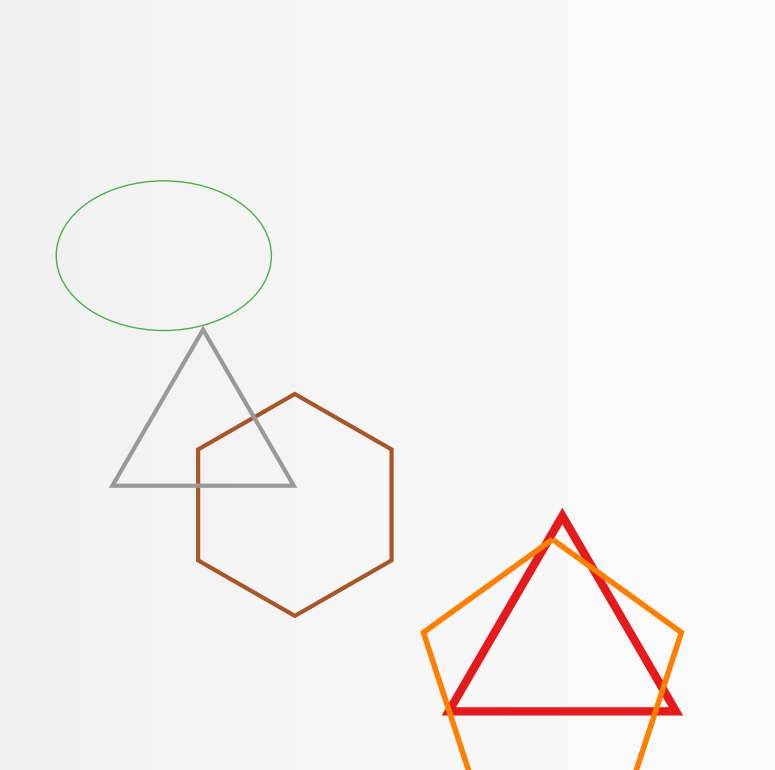[{"shape": "triangle", "thickness": 3, "radius": 0.85, "center": [0.726, 0.161]}, {"shape": "oval", "thickness": 0.5, "radius": 0.69, "center": [0.211, 0.668]}, {"shape": "pentagon", "thickness": 2, "radius": 0.87, "center": [0.713, 0.125]}, {"shape": "hexagon", "thickness": 1.5, "radius": 0.72, "center": [0.38, 0.344]}, {"shape": "triangle", "thickness": 1.5, "radius": 0.68, "center": [0.262, 0.437]}]